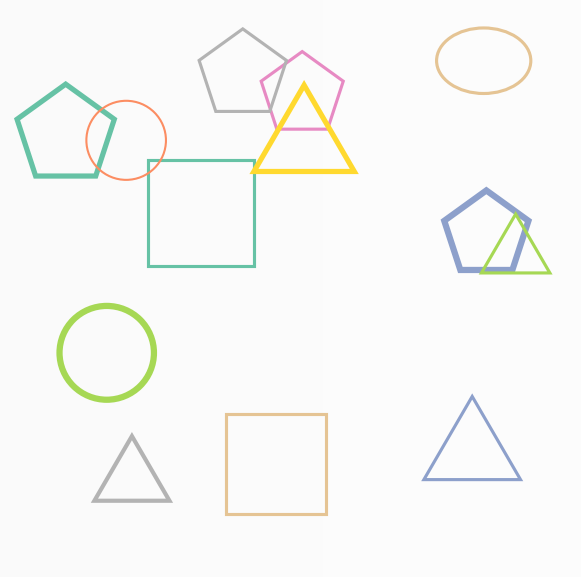[{"shape": "square", "thickness": 1.5, "radius": 0.46, "center": [0.345, 0.63]}, {"shape": "pentagon", "thickness": 2.5, "radius": 0.44, "center": [0.113, 0.765]}, {"shape": "circle", "thickness": 1, "radius": 0.34, "center": [0.217, 0.756]}, {"shape": "triangle", "thickness": 1.5, "radius": 0.48, "center": [0.812, 0.217]}, {"shape": "pentagon", "thickness": 3, "radius": 0.38, "center": [0.837, 0.593]}, {"shape": "pentagon", "thickness": 1.5, "radius": 0.37, "center": [0.52, 0.836]}, {"shape": "triangle", "thickness": 1.5, "radius": 0.34, "center": [0.887, 0.56]}, {"shape": "circle", "thickness": 3, "radius": 0.41, "center": [0.184, 0.388]}, {"shape": "triangle", "thickness": 2.5, "radius": 0.5, "center": [0.523, 0.752]}, {"shape": "oval", "thickness": 1.5, "radius": 0.41, "center": [0.832, 0.894]}, {"shape": "square", "thickness": 1.5, "radius": 0.43, "center": [0.475, 0.196]}, {"shape": "triangle", "thickness": 2, "radius": 0.37, "center": [0.227, 0.169]}, {"shape": "pentagon", "thickness": 1.5, "radius": 0.39, "center": [0.418, 0.87]}]